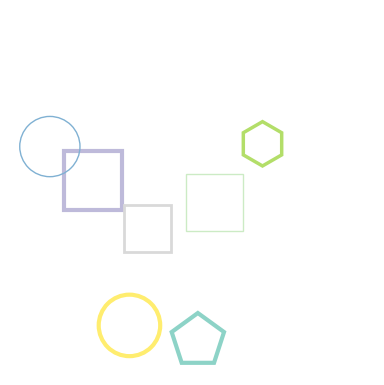[{"shape": "pentagon", "thickness": 3, "radius": 0.36, "center": [0.514, 0.115]}, {"shape": "square", "thickness": 3, "radius": 0.38, "center": [0.241, 0.53]}, {"shape": "circle", "thickness": 1, "radius": 0.39, "center": [0.13, 0.619]}, {"shape": "hexagon", "thickness": 2.5, "radius": 0.29, "center": [0.682, 0.626]}, {"shape": "square", "thickness": 2, "radius": 0.3, "center": [0.384, 0.407]}, {"shape": "square", "thickness": 1, "radius": 0.37, "center": [0.558, 0.474]}, {"shape": "circle", "thickness": 3, "radius": 0.4, "center": [0.336, 0.155]}]